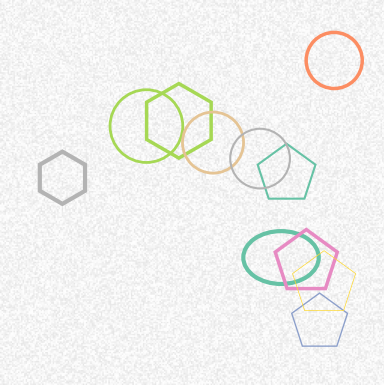[{"shape": "oval", "thickness": 3, "radius": 0.49, "center": [0.73, 0.331]}, {"shape": "pentagon", "thickness": 1.5, "radius": 0.39, "center": [0.744, 0.548]}, {"shape": "circle", "thickness": 2.5, "radius": 0.36, "center": [0.868, 0.843]}, {"shape": "pentagon", "thickness": 1, "radius": 0.38, "center": [0.83, 0.163]}, {"shape": "pentagon", "thickness": 2.5, "radius": 0.42, "center": [0.795, 0.319]}, {"shape": "hexagon", "thickness": 2.5, "radius": 0.48, "center": [0.465, 0.686]}, {"shape": "circle", "thickness": 2, "radius": 0.47, "center": [0.38, 0.672]}, {"shape": "pentagon", "thickness": 0.5, "radius": 0.43, "center": [0.842, 0.263]}, {"shape": "circle", "thickness": 2, "radius": 0.4, "center": [0.553, 0.63]}, {"shape": "circle", "thickness": 1.5, "radius": 0.39, "center": [0.676, 0.588]}, {"shape": "hexagon", "thickness": 3, "radius": 0.34, "center": [0.162, 0.538]}]